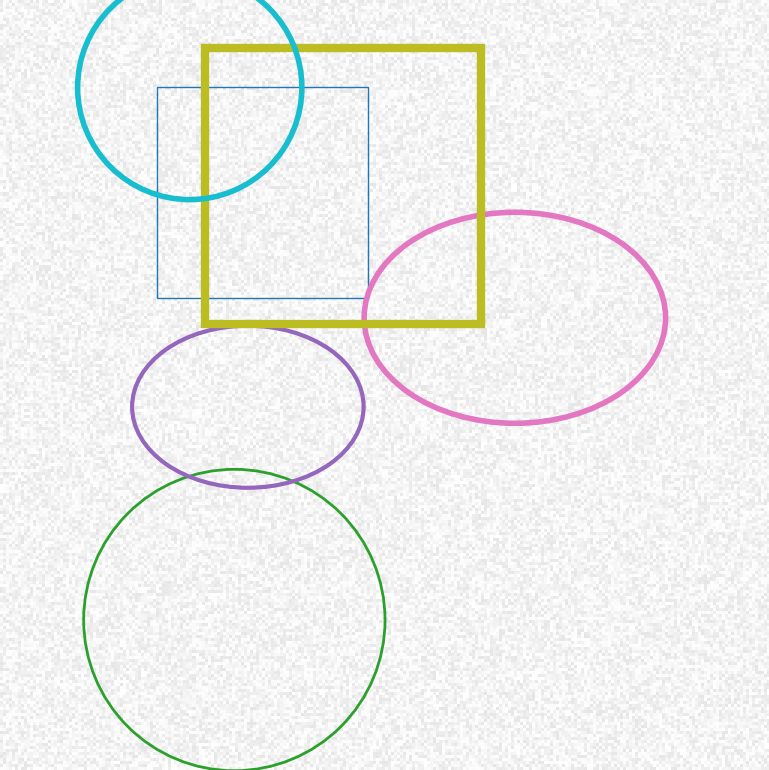[{"shape": "square", "thickness": 0.5, "radius": 0.68, "center": [0.341, 0.75]}, {"shape": "circle", "thickness": 1, "radius": 0.98, "center": [0.304, 0.195]}, {"shape": "oval", "thickness": 1.5, "radius": 0.75, "center": [0.322, 0.472]}, {"shape": "oval", "thickness": 2, "radius": 0.98, "center": [0.669, 0.587]}, {"shape": "square", "thickness": 3, "radius": 0.9, "center": [0.446, 0.758]}, {"shape": "circle", "thickness": 2, "radius": 0.73, "center": [0.246, 0.886]}]